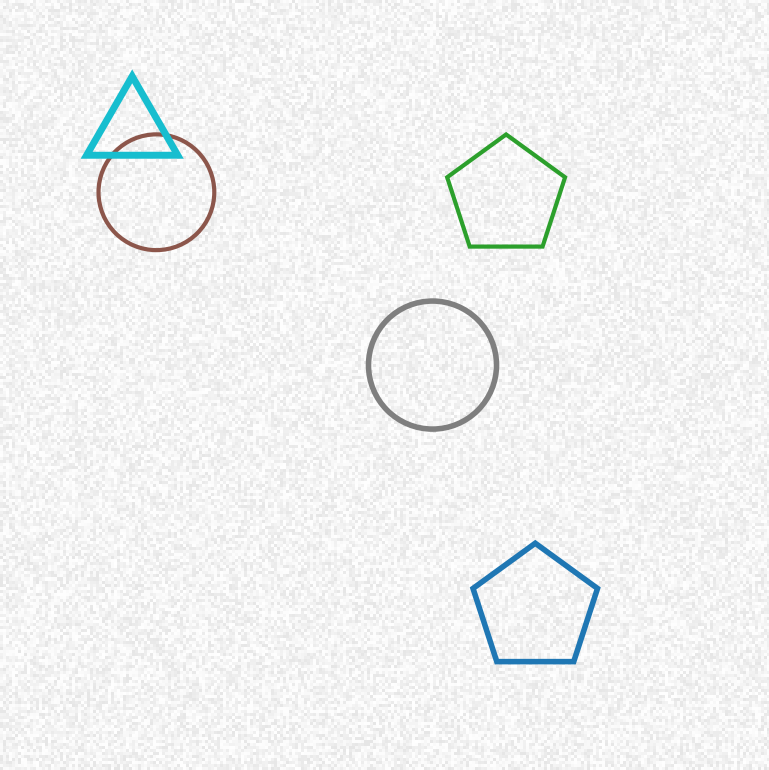[{"shape": "pentagon", "thickness": 2, "radius": 0.42, "center": [0.695, 0.21]}, {"shape": "pentagon", "thickness": 1.5, "radius": 0.4, "center": [0.657, 0.745]}, {"shape": "circle", "thickness": 1.5, "radius": 0.38, "center": [0.203, 0.75]}, {"shape": "circle", "thickness": 2, "radius": 0.42, "center": [0.562, 0.526]}, {"shape": "triangle", "thickness": 2.5, "radius": 0.34, "center": [0.172, 0.833]}]